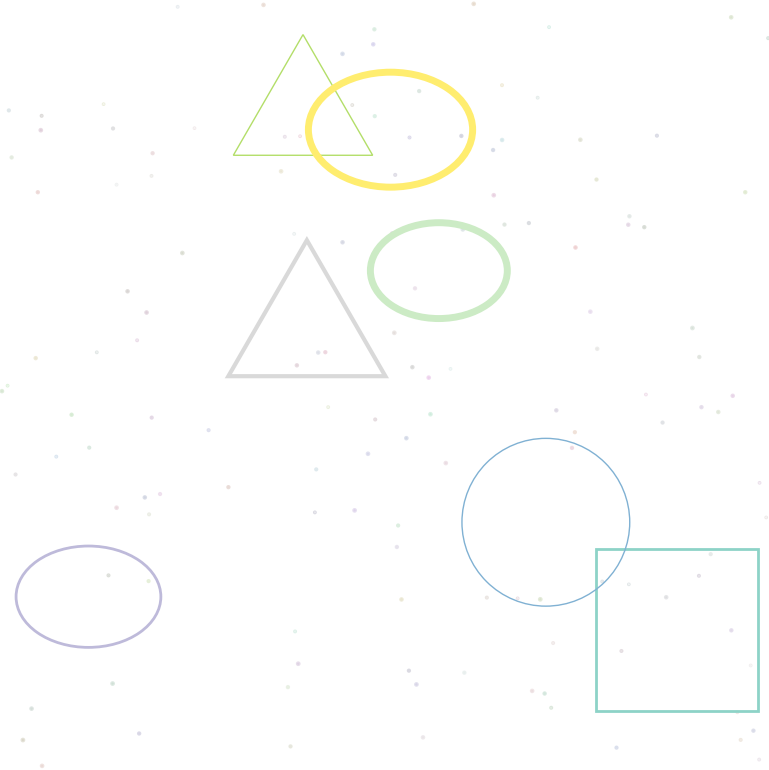[{"shape": "square", "thickness": 1, "radius": 0.52, "center": [0.879, 0.182]}, {"shape": "oval", "thickness": 1, "radius": 0.47, "center": [0.115, 0.225]}, {"shape": "circle", "thickness": 0.5, "radius": 0.54, "center": [0.709, 0.322]}, {"shape": "triangle", "thickness": 0.5, "radius": 0.52, "center": [0.394, 0.851]}, {"shape": "triangle", "thickness": 1.5, "radius": 0.59, "center": [0.399, 0.57]}, {"shape": "oval", "thickness": 2.5, "radius": 0.44, "center": [0.57, 0.649]}, {"shape": "oval", "thickness": 2.5, "radius": 0.53, "center": [0.507, 0.832]}]